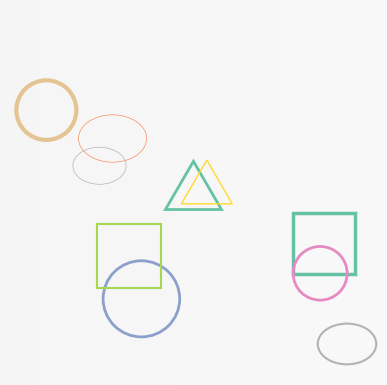[{"shape": "triangle", "thickness": 2, "radius": 0.42, "center": [0.499, 0.498]}, {"shape": "square", "thickness": 2.5, "radius": 0.4, "center": [0.837, 0.367]}, {"shape": "oval", "thickness": 0.5, "radius": 0.44, "center": [0.291, 0.64]}, {"shape": "circle", "thickness": 2, "radius": 0.49, "center": [0.365, 0.224]}, {"shape": "circle", "thickness": 2, "radius": 0.35, "center": [0.826, 0.29]}, {"shape": "square", "thickness": 1.5, "radius": 0.42, "center": [0.333, 0.335]}, {"shape": "triangle", "thickness": 1, "radius": 0.38, "center": [0.534, 0.508]}, {"shape": "circle", "thickness": 3, "radius": 0.39, "center": [0.12, 0.714]}, {"shape": "oval", "thickness": 1.5, "radius": 0.38, "center": [0.895, 0.107]}, {"shape": "oval", "thickness": 0.5, "radius": 0.34, "center": [0.257, 0.569]}]